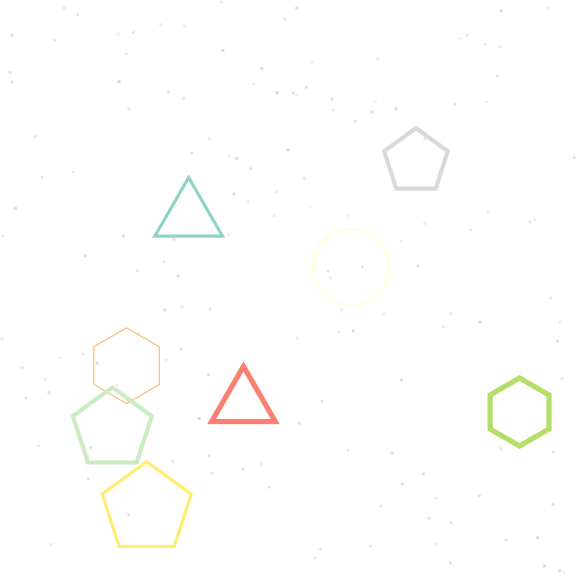[{"shape": "triangle", "thickness": 1.5, "radius": 0.34, "center": [0.327, 0.624]}, {"shape": "circle", "thickness": 0.5, "radius": 0.33, "center": [0.608, 0.536]}, {"shape": "triangle", "thickness": 2.5, "radius": 0.32, "center": [0.422, 0.301]}, {"shape": "hexagon", "thickness": 0.5, "radius": 0.33, "center": [0.219, 0.366]}, {"shape": "hexagon", "thickness": 2.5, "radius": 0.29, "center": [0.9, 0.286]}, {"shape": "pentagon", "thickness": 2, "radius": 0.29, "center": [0.72, 0.719]}, {"shape": "pentagon", "thickness": 2, "radius": 0.36, "center": [0.194, 0.256]}, {"shape": "pentagon", "thickness": 1.5, "radius": 0.41, "center": [0.254, 0.119]}]